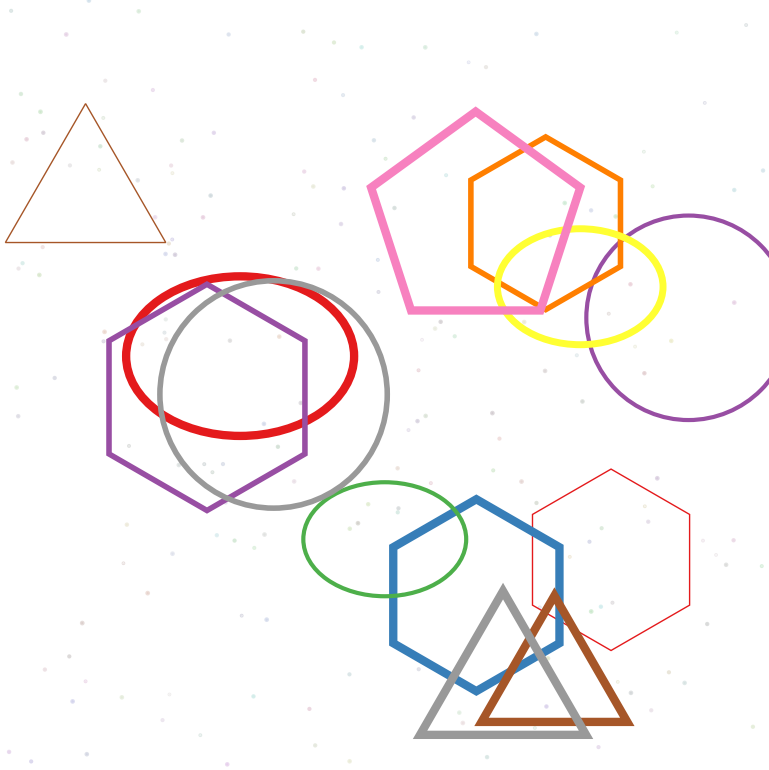[{"shape": "oval", "thickness": 3, "radius": 0.74, "center": [0.312, 0.537]}, {"shape": "hexagon", "thickness": 0.5, "radius": 0.59, "center": [0.794, 0.273]}, {"shape": "hexagon", "thickness": 3, "radius": 0.62, "center": [0.619, 0.227]}, {"shape": "oval", "thickness": 1.5, "radius": 0.53, "center": [0.5, 0.3]}, {"shape": "hexagon", "thickness": 2, "radius": 0.73, "center": [0.269, 0.484]}, {"shape": "circle", "thickness": 1.5, "radius": 0.66, "center": [0.894, 0.587]}, {"shape": "hexagon", "thickness": 2, "radius": 0.56, "center": [0.709, 0.71]}, {"shape": "oval", "thickness": 2.5, "radius": 0.54, "center": [0.754, 0.628]}, {"shape": "triangle", "thickness": 0.5, "radius": 0.6, "center": [0.111, 0.745]}, {"shape": "triangle", "thickness": 3, "radius": 0.55, "center": [0.72, 0.117]}, {"shape": "pentagon", "thickness": 3, "radius": 0.71, "center": [0.618, 0.712]}, {"shape": "triangle", "thickness": 3, "radius": 0.62, "center": [0.653, 0.108]}, {"shape": "circle", "thickness": 2, "radius": 0.74, "center": [0.355, 0.488]}]